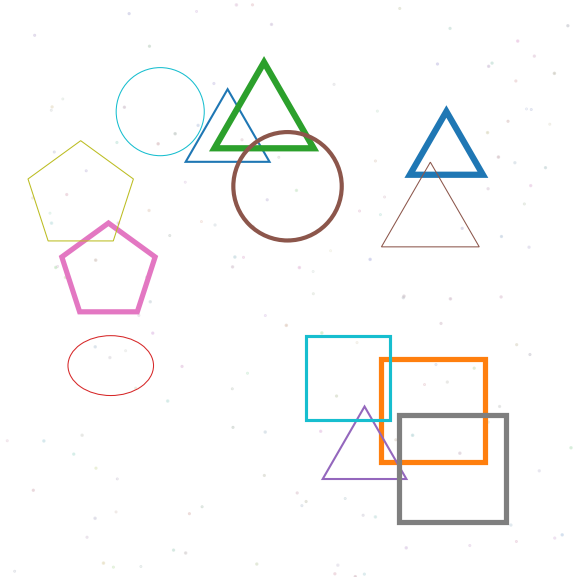[{"shape": "triangle", "thickness": 1, "radius": 0.42, "center": [0.394, 0.761]}, {"shape": "triangle", "thickness": 3, "radius": 0.37, "center": [0.773, 0.733]}, {"shape": "square", "thickness": 2.5, "radius": 0.45, "center": [0.75, 0.289]}, {"shape": "triangle", "thickness": 3, "radius": 0.5, "center": [0.457, 0.792]}, {"shape": "oval", "thickness": 0.5, "radius": 0.37, "center": [0.192, 0.366]}, {"shape": "triangle", "thickness": 1, "radius": 0.42, "center": [0.631, 0.212]}, {"shape": "circle", "thickness": 2, "radius": 0.47, "center": [0.498, 0.677]}, {"shape": "triangle", "thickness": 0.5, "radius": 0.49, "center": [0.745, 0.621]}, {"shape": "pentagon", "thickness": 2.5, "radius": 0.42, "center": [0.188, 0.528]}, {"shape": "square", "thickness": 2.5, "radius": 0.46, "center": [0.784, 0.187]}, {"shape": "pentagon", "thickness": 0.5, "radius": 0.48, "center": [0.14, 0.66]}, {"shape": "square", "thickness": 1.5, "radius": 0.36, "center": [0.603, 0.345]}, {"shape": "circle", "thickness": 0.5, "radius": 0.38, "center": [0.277, 0.806]}]